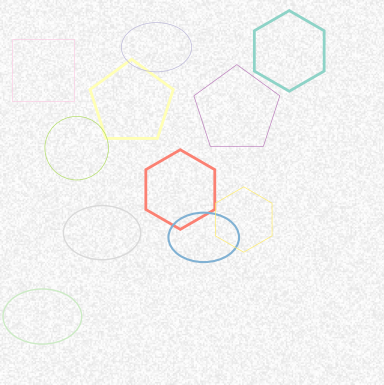[{"shape": "hexagon", "thickness": 2, "radius": 0.52, "center": [0.751, 0.868]}, {"shape": "pentagon", "thickness": 2, "radius": 0.57, "center": [0.342, 0.732]}, {"shape": "oval", "thickness": 0.5, "radius": 0.46, "center": [0.406, 0.877]}, {"shape": "hexagon", "thickness": 2, "radius": 0.52, "center": [0.468, 0.508]}, {"shape": "oval", "thickness": 1.5, "radius": 0.46, "center": [0.529, 0.383]}, {"shape": "circle", "thickness": 0.5, "radius": 0.41, "center": [0.199, 0.615]}, {"shape": "square", "thickness": 0.5, "radius": 0.4, "center": [0.111, 0.819]}, {"shape": "oval", "thickness": 1, "radius": 0.5, "center": [0.265, 0.396]}, {"shape": "pentagon", "thickness": 0.5, "radius": 0.59, "center": [0.615, 0.715]}, {"shape": "oval", "thickness": 1, "radius": 0.51, "center": [0.11, 0.178]}, {"shape": "hexagon", "thickness": 0.5, "radius": 0.42, "center": [0.633, 0.43]}]